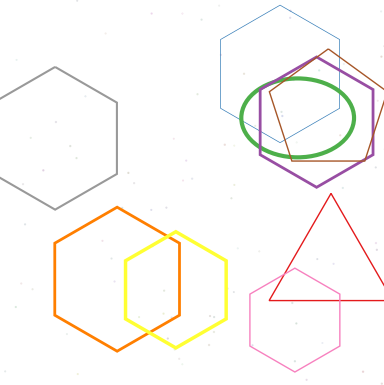[{"shape": "triangle", "thickness": 1, "radius": 0.93, "center": [0.86, 0.312]}, {"shape": "hexagon", "thickness": 0.5, "radius": 0.89, "center": [0.727, 0.808]}, {"shape": "oval", "thickness": 3, "radius": 0.73, "center": [0.773, 0.694]}, {"shape": "hexagon", "thickness": 2, "radius": 0.85, "center": [0.822, 0.683]}, {"shape": "hexagon", "thickness": 2, "radius": 0.94, "center": [0.304, 0.275]}, {"shape": "hexagon", "thickness": 2.5, "radius": 0.75, "center": [0.457, 0.247]}, {"shape": "pentagon", "thickness": 1, "radius": 0.81, "center": [0.853, 0.712]}, {"shape": "hexagon", "thickness": 1, "radius": 0.67, "center": [0.766, 0.169]}, {"shape": "hexagon", "thickness": 1.5, "radius": 0.93, "center": [0.143, 0.641]}]